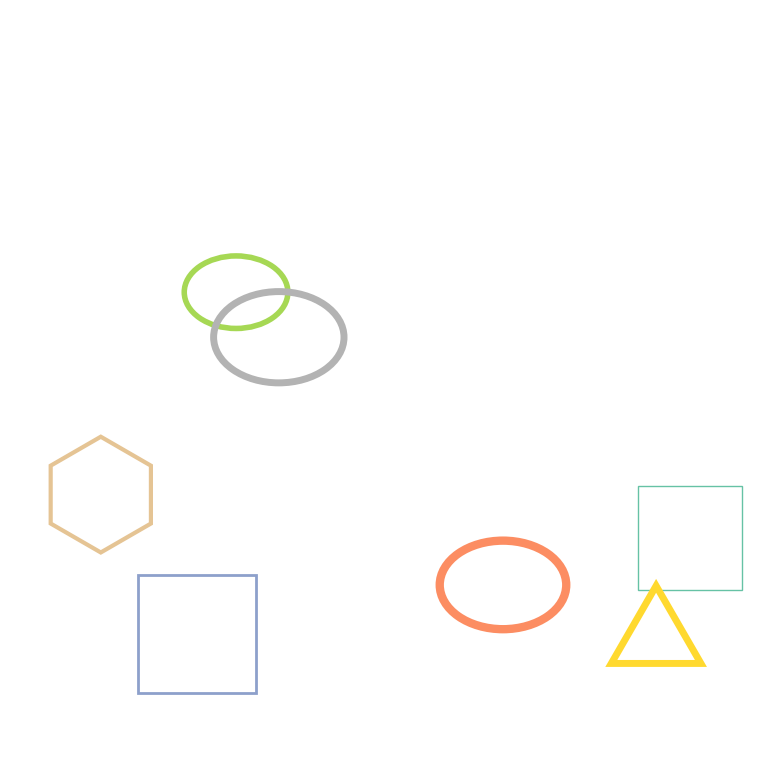[{"shape": "square", "thickness": 0.5, "radius": 0.34, "center": [0.896, 0.302]}, {"shape": "oval", "thickness": 3, "radius": 0.41, "center": [0.653, 0.24]}, {"shape": "square", "thickness": 1, "radius": 0.38, "center": [0.256, 0.177]}, {"shape": "oval", "thickness": 2, "radius": 0.34, "center": [0.307, 0.621]}, {"shape": "triangle", "thickness": 2.5, "radius": 0.34, "center": [0.852, 0.172]}, {"shape": "hexagon", "thickness": 1.5, "radius": 0.38, "center": [0.131, 0.358]}, {"shape": "oval", "thickness": 2.5, "radius": 0.42, "center": [0.362, 0.562]}]